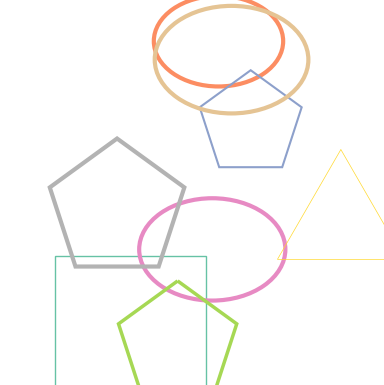[{"shape": "square", "thickness": 1, "radius": 0.98, "center": [0.339, 0.138]}, {"shape": "oval", "thickness": 3, "radius": 0.84, "center": [0.568, 0.893]}, {"shape": "pentagon", "thickness": 1.5, "radius": 0.7, "center": [0.651, 0.678]}, {"shape": "oval", "thickness": 3, "radius": 0.95, "center": [0.551, 0.352]}, {"shape": "pentagon", "thickness": 2.5, "radius": 0.81, "center": [0.461, 0.109]}, {"shape": "triangle", "thickness": 0.5, "radius": 0.95, "center": [0.885, 0.421]}, {"shape": "oval", "thickness": 3, "radius": 1.0, "center": [0.601, 0.845]}, {"shape": "pentagon", "thickness": 3, "radius": 0.92, "center": [0.304, 0.456]}]